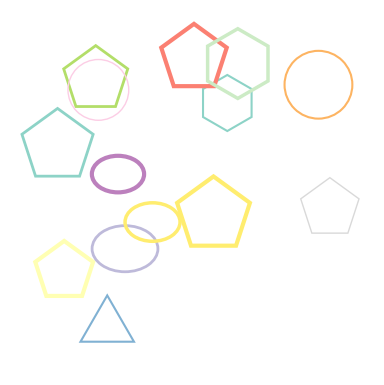[{"shape": "pentagon", "thickness": 2, "radius": 0.49, "center": [0.149, 0.621]}, {"shape": "hexagon", "thickness": 1.5, "radius": 0.36, "center": [0.59, 0.732]}, {"shape": "pentagon", "thickness": 3, "radius": 0.39, "center": [0.167, 0.295]}, {"shape": "oval", "thickness": 2, "radius": 0.43, "center": [0.325, 0.354]}, {"shape": "pentagon", "thickness": 3, "radius": 0.45, "center": [0.504, 0.849]}, {"shape": "triangle", "thickness": 1.5, "radius": 0.4, "center": [0.279, 0.153]}, {"shape": "circle", "thickness": 1.5, "radius": 0.44, "center": [0.827, 0.78]}, {"shape": "pentagon", "thickness": 2, "radius": 0.44, "center": [0.249, 0.794]}, {"shape": "circle", "thickness": 1, "radius": 0.39, "center": [0.255, 0.767]}, {"shape": "pentagon", "thickness": 1, "radius": 0.4, "center": [0.857, 0.459]}, {"shape": "oval", "thickness": 3, "radius": 0.34, "center": [0.306, 0.548]}, {"shape": "hexagon", "thickness": 2.5, "radius": 0.45, "center": [0.618, 0.835]}, {"shape": "oval", "thickness": 2.5, "radius": 0.36, "center": [0.396, 0.423]}, {"shape": "pentagon", "thickness": 3, "radius": 0.5, "center": [0.555, 0.442]}]